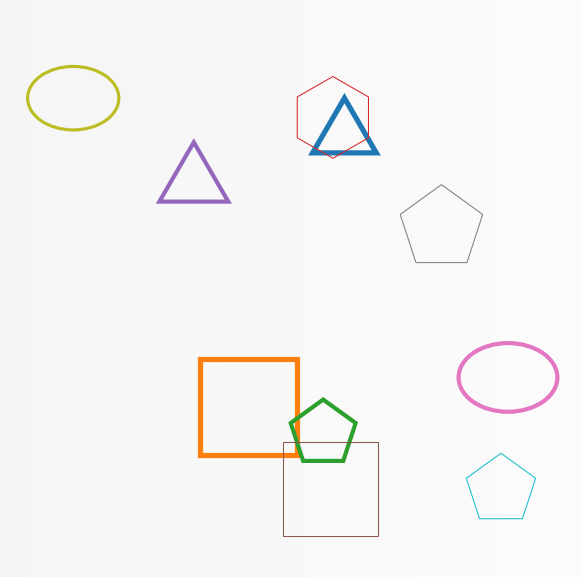[{"shape": "triangle", "thickness": 2.5, "radius": 0.32, "center": [0.593, 0.766]}, {"shape": "square", "thickness": 2.5, "radius": 0.42, "center": [0.428, 0.294]}, {"shape": "pentagon", "thickness": 2, "radius": 0.29, "center": [0.556, 0.248]}, {"shape": "hexagon", "thickness": 0.5, "radius": 0.35, "center": [0.573, 0.796]}, {"shape": "triangle", "thickness": 2, "radius": 0.34, "center": [0.333, 0.684]}, {"shape": "square", "thickness": 0.5, "radius": 0.41, "center": [0.569, 0.152]}, {"shape": "oval", "thickness": 2, "radius": 0.42, "center": [0.874, 0.346]}, {"shape": "pentagon", "thickness": 0.5, "radius": 0.37, "center": [0.759, 0.605]}, {"shape": "oval", "thickness": 1.5, "radius": 0.39, "center": [0.126, 0.829]}, {"shape": "pentagon", "thickness": 0.5, "radius": 0.31, "center": [0.862, 0.152]}]